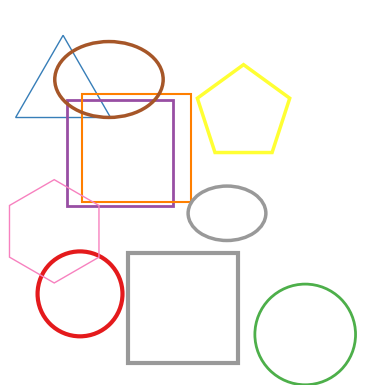[{"shape": "circle", "thickness": 3, "radius": 0.55, "center": [0.208, 0.237]}, {"shape": "triangle", "thickness": 1, "radius": 0.71, "center": [0.164, 0.766]}, {"shape": "circle", "thickness": 2, "radius": 0.65, "center": [0.793, 0.131]}, {"shape": "square", "thickness": 2, "radius": 0.69, "center": [0.312, 0.602]}, {"shape": "square", "thickness": 1.5, "radius": 0.7, "center": [0.355, 0.616]}, {"shape": "pentagon", "thickness": 2.5, "radius": 0.63, "center": [0.633, 0.706]}, {"shape": "oval", "thickness": 2.5, "radius": 0.7, "center": [0.283, 0.794]}, {"shape": "hexagon", "thickness": 1, "radius": 0.67, "center": [0.141, 0.399]}, {"shape": "oval", "thickness": 2.5, "radius": 0.5, "center": [0.59, 0.446]}, {"shape": "square", "thickness": 3, "radius": 0.72, "center": [0.475, 0.2]}]